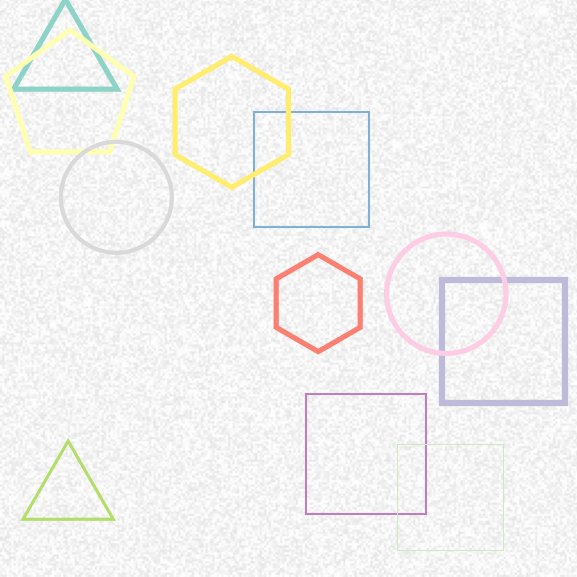[{"shape": "triangle", "thickness": 2.5, "radius": 0.52, "center": [0.113, 0.897]}, {"shape": "pentagon", "thickness": 2.5, "radius": 0.58, "center": [0.121, 0.831]}, {"shape": "square", "thickness": 3, "radius": 0.53, "center": [0.872, 0.408]}, {"shape": "hexagon", "thickness": 2.5, "radius": 0.42, "center": [0.551, 0.474]}, {"shape": "square", "thickness": 1, "radius": 0.5, "center": [0.54, 0.705]}, {"shape": "triangle", "thickness": 1.5, "radius": 0.45, "center": [0.118, 0.145]}, {"shape": "circle", "thickness": 2.5, "radius": 0.52, "center": [0.773, 0.49]}, {"shape": "circle", "thickness": 2, "radius": 0.48, "center": [0.202, 0.657]}, {"shape": "square", "thickness": 1, "radius": 0.52, "center": [0.634, 0.213]}, {"shape": "square", "thickness": 0.5, "radius": 0.46, "center": [0.779, 0.138]}, {"shape": "hexagon", "thickness": 2.5, "radius": 0.57, "center": [0.401, 0.788]}]